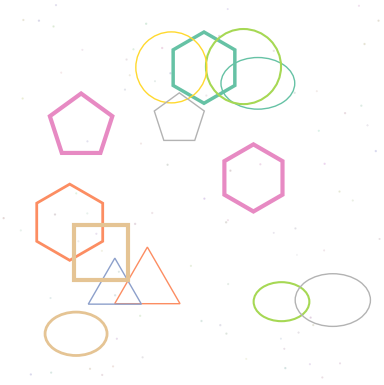[{"shape": "hexagon", "thickness": 2.5, "radius": 0.46, "center": [0.53, 0.824]}, {"shape": "oval", "thickness": 1, "radius": 0.48, "center": [0.67, 0.784]}, {"shape": "triangle", "thickness": 1, "radius": 0.49, "center": [0.383, 0.26]}, {"shape": "hexagon", "thickness": 2, "radius": 0.49, "center": [0.181, 0.423]}, {"shape": "triangle", "thickness": 1, "radius": 0.4, "center": [0.298, 0.25]}, {"shape": "hexagon", "thickness": 3, "radius": 0.44, "center": [0.658, 0.538]}, {"shape": "pentagon", "thickness": 3, "radius": 0.43, "center": [0.211, 0.672]}, {"shape": "circle", "thickness": 1.5, "radius": 0.49, "center": [0.632, 0.827]}, {"shape": "oval", "thickness": 1.5, "radius": 0.36, "center": [0.731, 0.216]}, {"shape": "circle", "thickness": 1, "radius": 0.46, "center": [0.445, 0.825]}, {"shape": "oval", "thickness": 2, "radius": 0.4, "center": [0.198, 0.133]}, {"shape": "square", "thickness": 3, "radius": 0.35, "center": [0.263, 0.345]}, {"shape": "pentagon", "thickness": 1, "radius": 0.34, "center": [0.466, 0.691]}, {"shape": "oval", "thickness": 1, "radius": 0.49, "center": [0.864, 0.221]}]